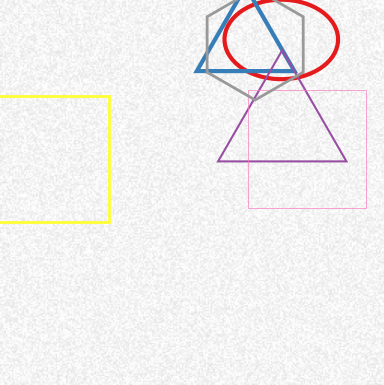[{"shape": "oval", "thickness": 3, "radius": 0.74, "center": [0.731, 0.898]}, {"shape": "triangle", "thickness": 3, "radius": 0.73, "center": [0.638, 0.889]}, {"shape": "triangle", "thickness": 1.5, "radius": 0.96, "center": [0.733, 0.677]}, {"shape": "square", "thickness": 2, "radius": 0.81, "center": [0.121, 0.588]}, {"shape": "square", "thickness": 0.5, "radius": 0.77, "center": [0.797, 0.614]}, {"shape": "hexagon", "thickness": 2, "radius": 0.72, "center": [0.663, 0.884]}]